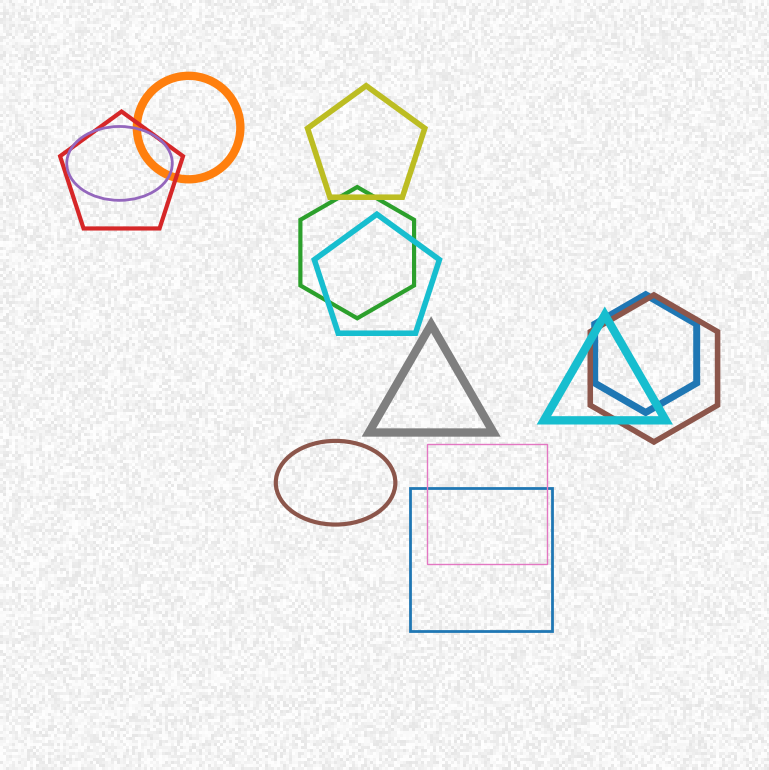[{"shape": "square", "thickness": 1, "radius": 0.46, "center": [0.625, 0.273]}, {"shape": "hexagon", "thickness": 2.5, "radius": 0.38, "center": [0.839, 0.541]}, {"shape": "circle", "thickness": 3, "radius": 0.34, "center": [0.245, 0.834]}, {"shape": "hexagon", "thickness": 1.5, "radius": 0.43, "center": [0.464, 0.672]}, {"shape": "pentagon", "thickness": 1.5, "radius": 0.42, "center": [0.158, 0.771]}, {"shape": "oval", "thickness": 1, "radius": 0.34, "center": [0.155, 0.788]}, {"shape": "oval", "thickness": 1.5, "radius": 0.39, "center": [0.436, 0.373]}, {"shape": "hexagon", "thickness": 2, "radius": 0.48, "center": [0.849, 0.522]}, {"shape": "square", "thickness": 0.5, "radius": 0.39, "center": [0.632, 0.346]}, {"shape": "triangle", "thickness": 3, "radius": 0.47, "center": [0.56, 0.485]}, {"shape": "pentagon", "thickness": 2, "radius": 0.4, "center": [0.476, 0.809]}, {"shape": "triangle", "thickness": 3, "radius": 0.46, "center": [0.785, 0.5]}, {"shape": "pentagon", "thickness": 2, "radius": 0.43, "center": [0.489, 0.636]}]